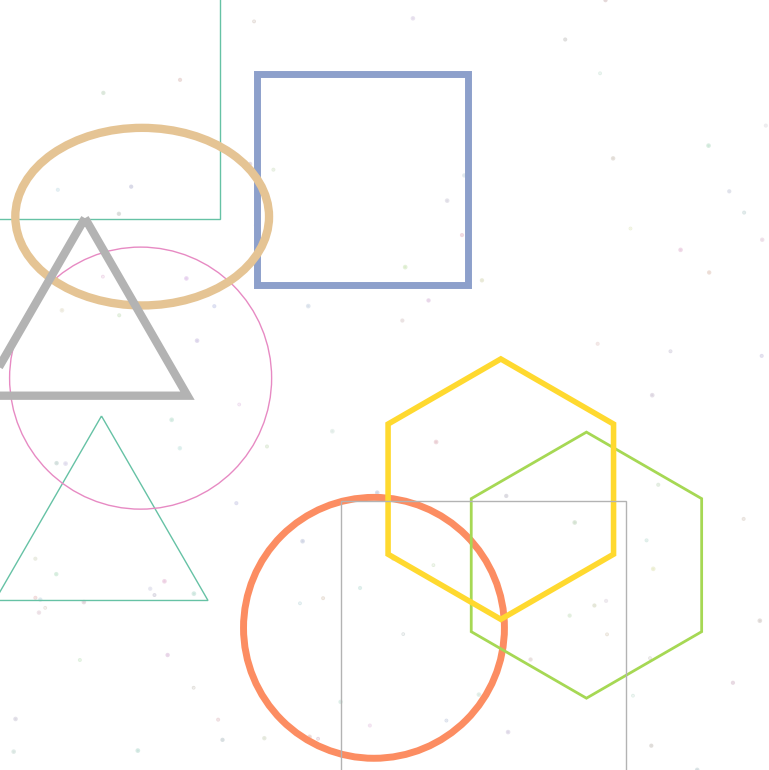[{"shape": "square", "thickness": 0.5, "radius": 0.87, "center": [0.112, 0.889]}, {"shape": "triangle", "thickness": 0.5, "radius": 0.8, "center": [0.132, 0.3]}, {"shape": "circle", "thickness": 2.5, "radius": 0.85, "center": [0.486, 0.185]}, {"shape": "square", "thickness": 2.5, "radius": 0.69, "center": [0.471, 0.767]}, {"shape": "circle", "thickness": 0.5, "radius": 0.85, "center": [0.183, 0.509]}, {"shape": "hexagon", "thickness": 1, "radius": 0.86, "center": [0.762, 0.266]}, {"shape": "hexagon", "thickness": 2, "radius": 0.85, "center": [0.65, 0.365]}, {"shape": "oval", "thickness": 3, "radius": 0.82, "center": [0.185, 0.719]}, {"shape": "square", "thickness": 0.5, "radius": 0.92, "center": [0.628, 0.165]}, {"shape": "triangle", "thickness": 3, "radius": 0.77, "center": [0.11, 0.563]}]